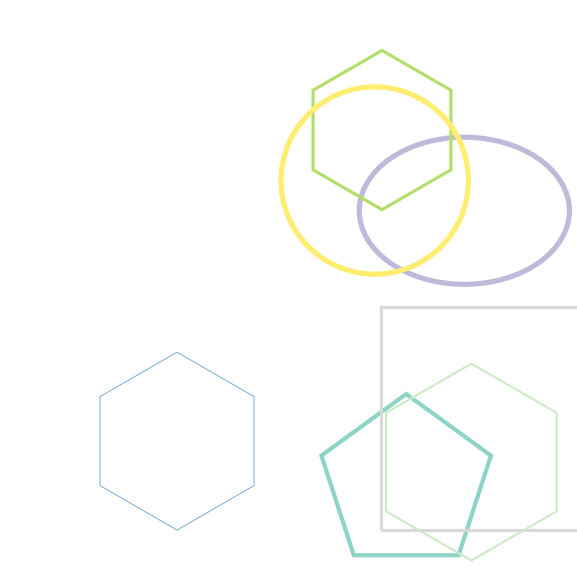[{"shape": "pentagon", "thickness": 2, "radius": 0.77, "center": [0.703, 0.163]}, {"shape": "oval", "thickness": 2.5, "radius": 0.91, "center": [0.804, 0.634]}, {"shape": "hexagon", "thickness": 0.5, "radius": 0.77, "center": [0.307, 0.235]}, {"shape": "hexagon", "thickness": 1.5, "radius": 0.69, "center": [0.661, 0.774]}, {"shape": "square", "thickness": 1.5, "radius": 0.97, "center": [0.854, 0.274]}, {"shape": "hexagon", "thickness": 1, "radius": 0.85, "center": [0.816, 0.199]}, {"shape": "circle", "thickness": 2.5, "radius": 0.81, "center": [0.649, 0.687]}]